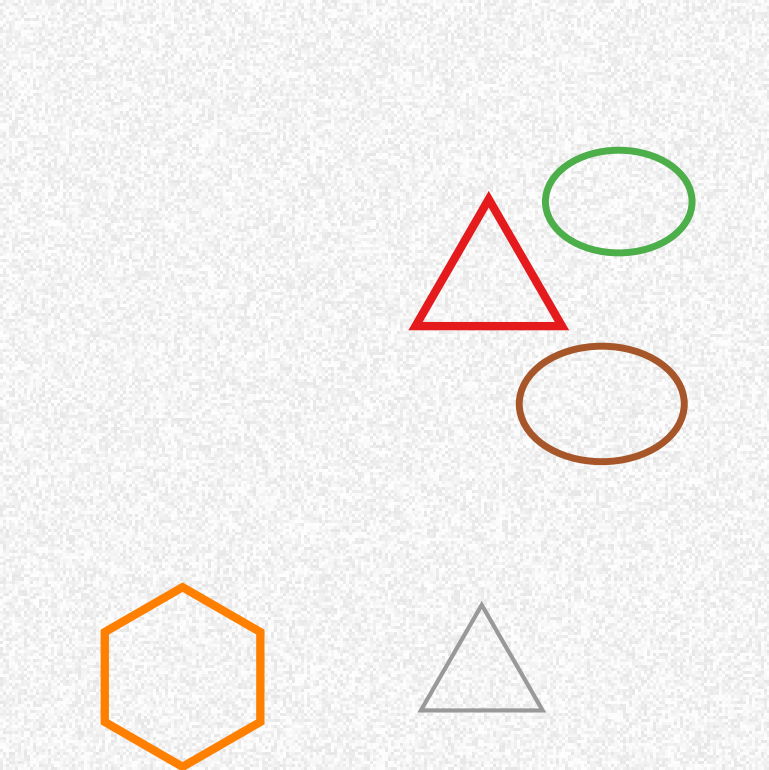[{"shape": "triangle", "thickness": 3, "radius": 0.55, "center": [0.635, 0.631]}, {"shape": "oval", "thickness": 2.5, "radius": 0.48, "center": [0.804, 0.738]}, {"shape": "hexagon", "thickness": 3, "radius": 0.58, "center": [0.237, 0.121]}, {"shape": "oval", "thickness": 2.5, "radius": 0.54, "center": [0.782, 0.475]}, {"shape": "triangle", "thickness": 1.5, "radius": 0.46, "center": [0.626, 0.123]}]